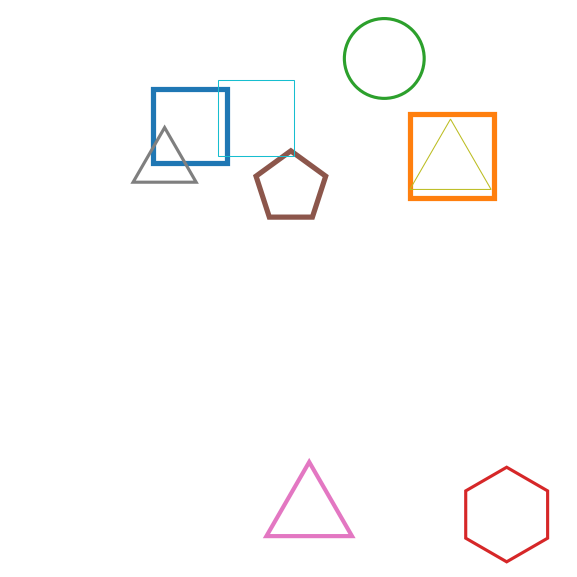[{"shape": "square", "thickness": 2.5, "radius": 0.32, "center": [0.329, 0.781]}, {"shape": "square", "thickness": 2.5, "radius": 0.36, "center": [0.783, 0.729]}, {"shape": "circle", "thickness": 1.5, "radius": 0.35, "center": [0.665, 0.898]}, {"shape": "hexagon", "thickness": 1.5, "radius": 0.41, "center": [0.877, 0.108]}, {"shape": "pentagon", "thickness": 2.5, "radius": 0.32, "center": [0.504, 0.674]}, {"shape": "triangle", "thickness": 2, "radius": 0.43, "center": [0.535, 0.114]}, {"shape": "triangle", "thickness": 1.5, "radius": 0.32, "center": [0.285, 0.715]}, {"shape": "triangle", "thickness": 0.5, "radius": 0.41, "center": [0.78, 0.712]}, {"shape": "square", "thickness": 0.5, "radius": 0.33, "center": [0.443, 0.795]}]